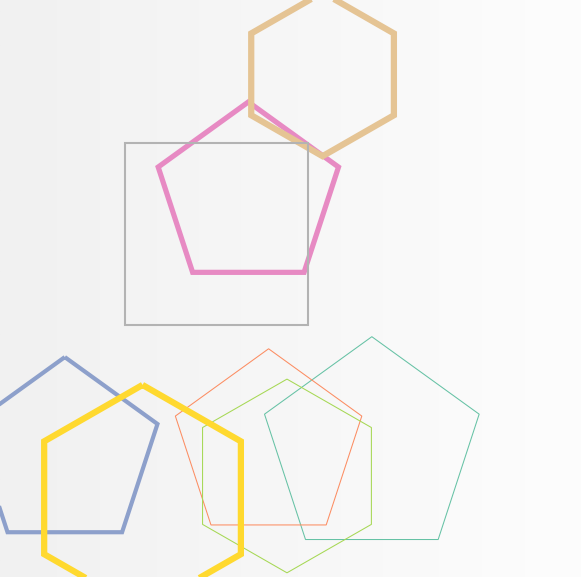[{"shape": "pentagon", "thickness": 0.5, "radius": 0.97, "center": [0.64, 0.222]}, {"shape": "pentagon", "thickness": 0.5, "radius": 0.84, "center": [0.462, 0.227]}, {"shape": "pentagon", "thickness": 2, "radius": 0.84, "center": [0.111, 0.213]}, {"shape": "pentagon", "thickness": 2.5, "radius": 0.82, "center": [0.427, 0.659]}, {"shape": "hexagon", "thickness": 0.5, "radius": 0.84, "center": [0.494, 0.175]}, {"shape": "hexagon", "thickness": 3, "radius": 0.98, "center": [0.245, 0.137]}, {"shape": "hexagon", "thickness": 3, "radius": 0.71, "center": [0.555, 0.87]}, {"shape": "square", "thickness": 1, "radius": 0.79, "center": [0.373, 0.594]}]